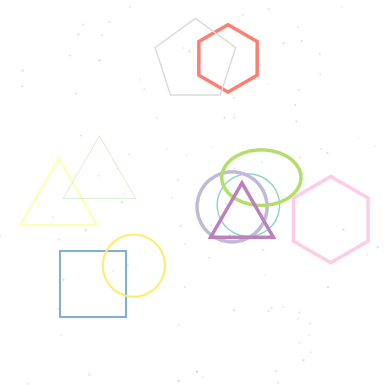[{"shape": "circle", "thickness": 1, "radius": 0.41, "center": [0.645, 0.467]}, {"shape": "triangle", "thickness": 1.5, "radius": 0.58, "center": [0.152, 0.473]}, {"shape": "circle", "thickness": 2.5, "radius": 0.45, "center": [0.603, 0.463]}, {"shape": "hexagon", "thickness": 2.5, "radius": 0.44, "center": [0.592, 0.848]}, {"shape": "square", "thickness": 1.5, "radius": 0.43, "center": [0.242, 0.263]}, {"shape": "oval", "thickness": 2.5, "radius": 0.51, "center": [0.679, 0.539]}, {"shape": "hexagon", "thickness": 2.5, "radius": 0.56, "center": [0.859, 0.43]}, {"shape": "pentagon", "thickness": 1, "radius": 0.55, "center": [0.508, 0.842]}, {"shape": "triangle", "thickness": 2.5, "radius": 0.47, "center": [0.628, 0.431]}, {"shape": "triangle", "thickness": 0.5, "radius": 0.54, "center": [0.258, 0.539]}, {"shape": "circle", "thickness": 1.5, "radius": 0.4, "center": [0.348, 0.31]}]